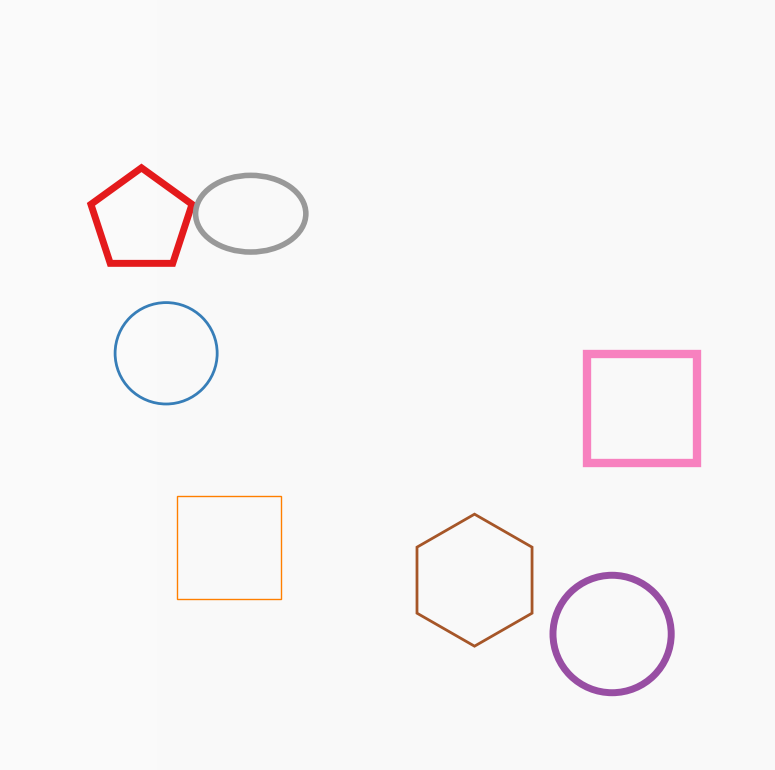[{"shape": "pentagon", "thickness": 2.5, "radius": 0.34, "center": [0.183, 0.713]}, {"shape": "circle", "thickness": 1, "radius": 0.33, "center": [0.214, 0.541]}, {"shape": "circle", "thickness": 2.5, "radius": 0.38, "center": [0.79, 0.177]}, {"shape": "square", "thickness": 0.5, "radius": 0.33, "center": [0.295, 0.288]}, {"shape": "hexagon", "thickness": 1, "radius": 0.43, "center": [0.612, 0.247]}, {"shape": "square", "thickness": 3, "radius": 0.35, "center": [0.829, 0.469]}, {"shape": "oval", "thickness": 2, "radius": 0.36, "center": [0.324, 0.722]}]